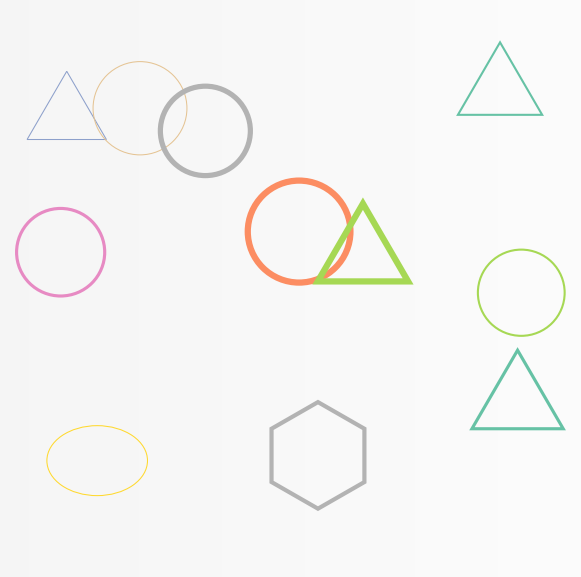[{"shape": "triangle", "thickness": 1, "radius": 0.42, "center": [0.86, 0.842]}, {"shape": "triangle", "thickness": 1.5, "radius": 0.45, "center": [0.89, 0.302]}, {"shape": "circle", "thickness": 3, "radius": 0.44, "center": [0.515, 0.598]}, {"shape": "triangle", "thickness": 0.5, "radius": 0.39, "center": [0.115, 0.797]}, {"shape": "circle", "thickness": 1.5, "radius": 0.38, "center": [0.104, 0.562]}, {"shape": "circle", "thickness": 1, "radius": 0.37, "center": [0.897, 0.492]}, {"shape": "triangle", "thickness": 3, "radius": 0.45, "center": [0.624, 0.557]}, {"shape": "oval", "thickness": 0.5, "radius": 0.43, "center": [0.167, 0.201]}, {"shape": "circle", "thickness": 0.5, "radius": 0.4, "center": [0.241, 0.812]}, {"shape": "circle", "thickness": 2.5, "radius": 0.39, "center": [0.353, 0.772]}, {"shape": "hexagon", "thickness": 2, "radius": 0.46, "center": [0.547, 0.211]}]